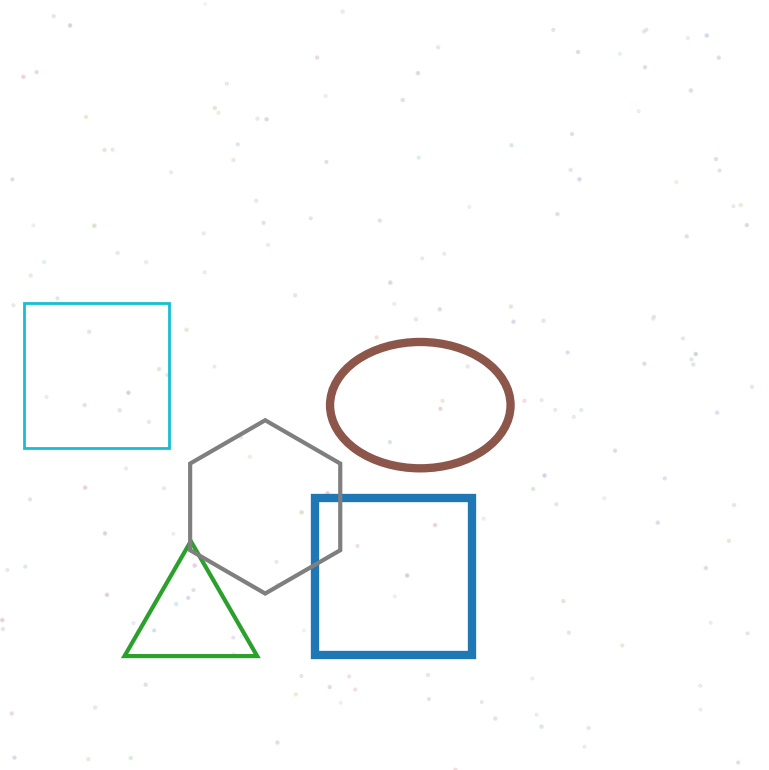[{"shape": "square", "thickness": 3, "radius": 0.51, "center": [0.511, 0.251]}, {"shape": "triangle", "thickness": 1.5, "radius": 0.5, "center": [0.248, 0.198]}, {"shape": "oval", "thickness": 3, "radius": 0.59, "center": [0.546, 0.474]}, {"shape": "hexagon", "thickness": 1.5, "radius": 0.56, "center": [0.344, 0.342]}, {"shape": "square", "thickness": 1, "radius": 0.47, "center": [0.125, 0.512]}]